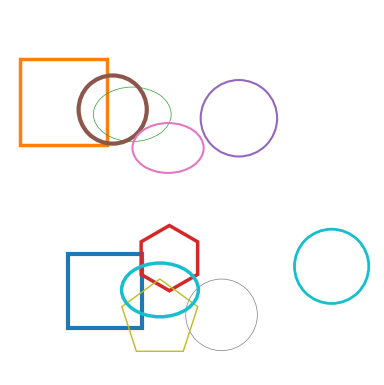[{"shape": "square", "thickness": 3, "radius": 0.48, "center": [0.273, 0.244]}, {"shape": "square", "thickness": 2.5, "radius": 0.56, "center": [0.164, 0.735]}, {"shape": "oval", "thickness": 0.5, "radius": 0.51, "center": [0.344, 0.703]}, {"shape": "hexagon", "thickness": 2.5, "radius": 0.42, "center": [0.44, 0.33]}, {"shape": "circle", "thickness": 1.5, "radius": 0.5, "center": [0.621, 0.693]}, {"shape": "circle", "thickness": 3, "radius": 0.44, "center": [0.293, 0.715]}, {"shape": "oval", "thickness": 1.5, "radius": 0.46, "center": [0.437, 0.616]}, {"shape": "circle", "thickness": 0.5, "radius": 0.46, "center": [0.575, 0.182]}, {"shape": "pentagon", "thickness": 1, "radius": 0.52, "center": [0.415, 0.172]}, {"shape": "oval", "thickness": 2.5, "radius": 0.5, "center": [0.415, 0.247]}, {"shape": "circle", "thickness": 2, "radius": 0.48, "center": [0.861, 0.308]}]